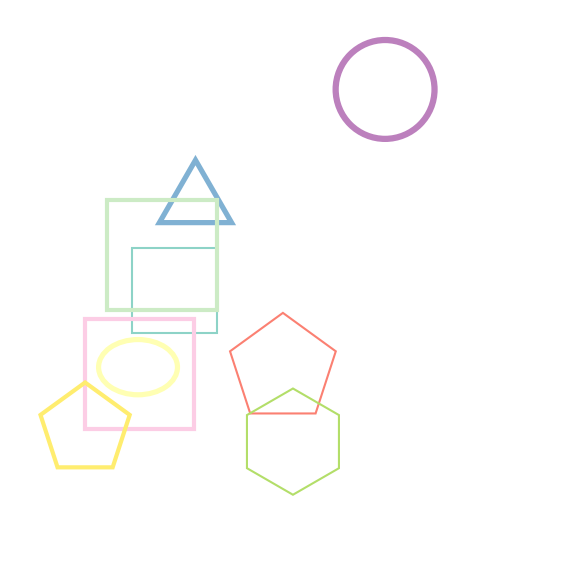[{"shape": "square", "thickness": 1, "radius": 0.37, "center": [0.302, 0.496]}, {"shape": "oval", "thickness": 2.5, "radius": 0.34, "center": [0.239, 0.363]}, {"shape": "pentagon", "thickness": 1, "radius": 0.48, "center": [0.49, 0.361]}, {"shape": "triangle", "thickness": 2.5, "radius": 0.36, "center": [0.339, 0.65]}, {"shape": "hexagon", "thickness": 1, "radius": 0.46, "center": [0.507, 0.234]}, {"shape": "square", "thickness": 2, "radius": 0.47, "center": [0.242, 0.352]}, {"shape": "circle", "thickness": 3, "radius": 0.43, "center": [0.667, 0.844]}, {"shape": "square", "thickness": 2, "radius": 0.48, "center": [0.281, 0.558]}, {"shape": "pentagon", "thickness": 2, "radius": 0.41, "center": [0.147, 0.256]}]